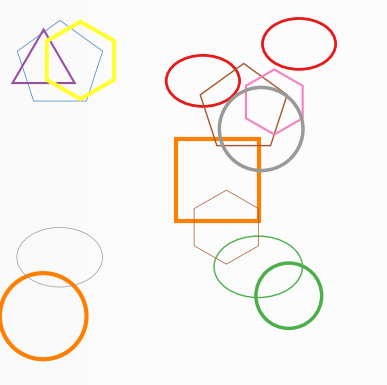[{"shape": "oval", "thickness": 2, "radius": 0.47, "center": [0.772, 0.886]}, {"shape": "oval", "thickness": 2, "radius": 0.47, "center": [0.524, 0.79]}, {"shape": "pentagon", "thickness": 0.5, "radius": 0.58, "center": [0.155, 0.831]}, {"shape": "circle", "thickness": 2.5, "radius": 0.42, "center": [0.745, 0.232]}, {"shape": "oval", "thickness": 1, "radius": 0.57, "center": [0.666, 0.307]}, {"shape": "triangle", "thickness": 1.5, "radius": 0.46, "center": [0.112, 0.831]}, {"shape": "square", "thickness": 3, "radius": 0.53, "center": [0.562, 0.532]}, {"shape": "circle", "thickness": 3, "radius": 0.56, "center": [0.111, 0.179]}, {"shape": "hexagon", "thickness": 3, "radius": 0.5, "center": [0.208, 0.843]}, {"shape": "hexagon", "thickness": 0.5, "radius": 0.48, "center": [0.584, 0.41]}, {"shape": "pentagon", "thickness": 1, "radius": 0.59, "center": [0.629, 0.717]}, {"shape": "hexagon", "thickness": 1.5, "radius": 0.42, "center": [0.708, 0.735]}, {"shape": "circle", "thickness": 2.5, "radius": 0.54, "center": [0.674, 0.665]}, {"shape": "oval", "thickness": 0.5, "radius": 0.55, "center": [0.154, 0.332]}]